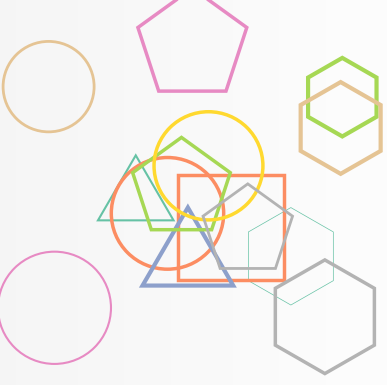[{"shape": "hexagon", "thickness": 0.5, "radius": 0.63, "center": [0.751, 0.334]}, {"shape": "triangle", "thickness": 1.5, "radius": 0.56, "center": [0.35, 0.484]}, {"shape": "circle", "thickness": 2.5, "radius": 0.73, "center": [0.432, 0.446]}, {"shape": "square", "thickness": 2.5, "radius": 0.68, "center": [0.596, 0.41]}, {"shape": "triangle", "thickness": 3, "radius": 0.68, "center": [0.485, 0.326]}, {"shape": "circle", "thickness": 1.5, "radius": 0.73, "center": [0.141, 0.201]}, {"shape": "pentagon", "thickness": 2.5, "radius": 0.74, "center": [0.496, 0.883]}, {"shape": "hexagon", "thickness": 3, "radius": 0.51, "center": [0.883, 0.748]}, {"shape": "pentagon", "thickness": 2.5, "radius": 0.66, "center": [0.468, 0.511]}, {"shape": "circle", "thickness": 2.5, "radius": 0.7, "center": [0.538, 0.569]}, {"shape": "circle", "thickness": 2, "radius": 0.59, "center": [0.125, 0.775]}, {"shape": "hexagon", "thickness": 3, "radius": 0.6, "center": [0.879, 0.668]}, {"shape": "pentagon", "thickness": 2, "radius": 0.61, "center": [0.639, 0.401]}, {"shape": "hexagon", "thickness": 2.5, "radius": 0.74, "center": [0.838, 0.177]}]